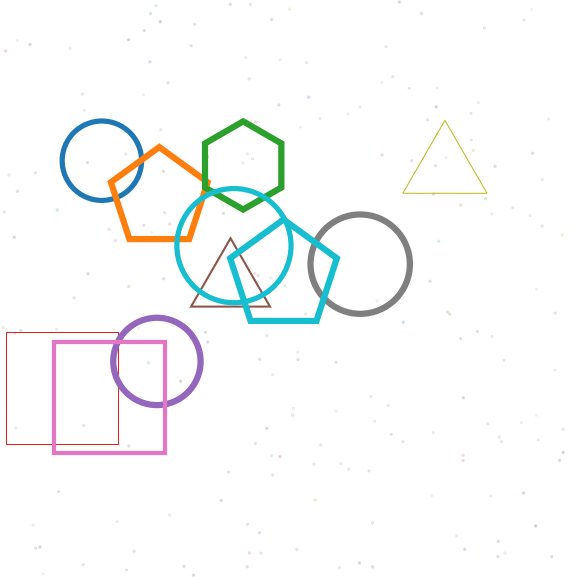[{"shape": "circle", "thickness": 2.5, "radius": 0.34, "center": [0.176, 0.721]}, {"shape": "pentagon", "thickness": 3, "radius": 0.44, "center": [0.276, 0.656]}, {"shape": "hexagon", "thickness": 3, "radius": 0.38, "center": [0.421, 0.713]}, {"shape": "square", "thickness": 0.5, "radius": 0.48, "center": [0.107, 0.327]}, {"shape": "circle", "thickness": 3, "radius": 0.38, "center": [0.272, 0.373]}, {"shape": "triangle", "thickness": 1, "radius": 0.39, "center": [0.399, 0.508]}, {"shape": "square", "thickness": 2, "radius": 0.48, "center": [0.19, 0.31]}, {"shape": "circle", "thickness": 3, "radius": 0.43, "center": [0.624, 0.542]}, {"shape": "triangle", "thickness": 0.5, "radius": 0.42, "center": [0.77, 0.707]}, {"shape": "pentagon", "thickness": 3, "radius": 0.49, "center": [0.491, 0.522]}, {"shape": "circle", "thickness": 2.5, "radius": 0.49, "center": [0.405, 0.574]}]